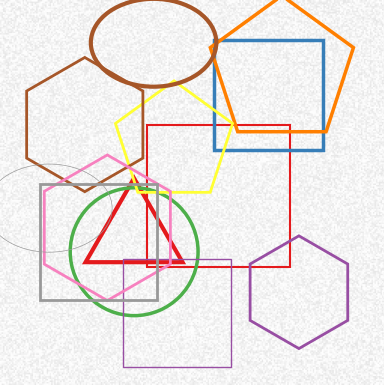[{"shape": "square", "thickness": 1.5, "radius": 0.93, "center": [0.568, 0.491]}, {"shape": "triangle", "thickness": 3, "radius": 0.73, "center": [0.348, 0.392]}, {"shape": "square", "thickness": 2.5, "radius": 0.71, "center": [0.697, 0.753]}, {"shape": "circle", "thickness": 2.5, "radius": 0.83, "center": [0.348, 0.346]}, {"shape": "square", "thickness": 1, "radius": 0.7, "center": [0.459, 0.188]}, {"shape": "hexagon", "thickness": 2, "radius": 0.73, "center": [0.776, 0.241]}, {"shape": "pentagon", "thickness": 2.5, "radius": 0.98, "center": [0.732, 0.816]}, {"shape": "pentagon", "thickness": 2, "radius": 0.8, "center": [0.452, 0.63]}, {"shape": "hexagon", "thickness": 2, "radius": 0.87, "center": [0.22, 0.676]}, {"shape": "oval", "thickness": 3, "radius": 0.81, "center": [0.399, 0.889]}, {"shape": "hexagon", "thickness": 2, "radius": 0.95, "center": [0.279, 0.408]}, {"shape": "oval", "thickness": 0.5, "radius": 0.82, "center": [0.128, 0.459]}, {"shape": "square", "thickness": 2, "radius": 0.76, "center": [0.256, 0.372]}]